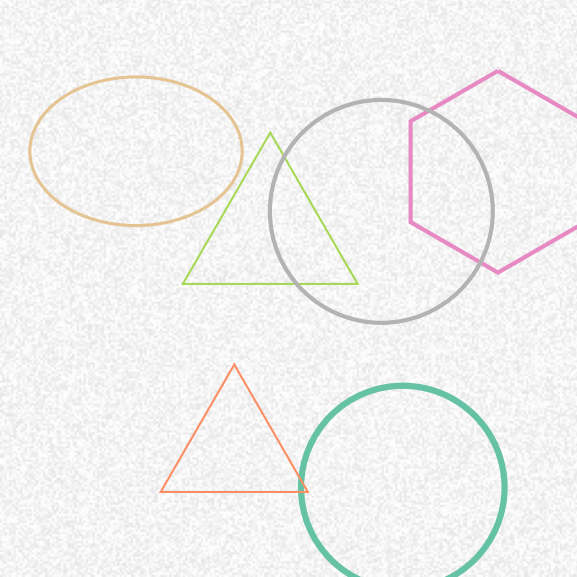[{"shape": "circle", "thickness": 3, "radius": 0.88, "center": [0.697, 0.155]}, {"shape": "triangle", "thickness": 1, "radius": 0.74, "center": [0.406, 0.221]}, {"shape": "hexagon", "thickness": 2, "radius": 0.87, "center": [0.862, 0.702]}, {"shape": "triangle", "thickness": 1, "radius": 0.87, "center": [0.468, 0.595]}, {"shape": "oval", "thickness": 1.5, "radius": 0.92, "center": [0.236, 0.737]}, {"shape": "circle", "thickness": 2, "radius": 0.97, "center": [0.66, 0.633]}]